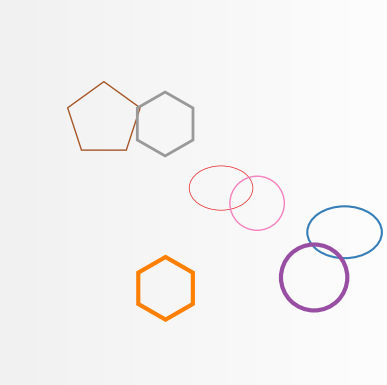[{"shape": "oval", "thickness": 0.5, "radius": 0.41, "center": [0.57, 0.512]}, {"shape": "oval", "thickness": 1.5, "radius": 0.48, "center": [0.889, 0.397]}, {"shape": "circle", "thickness": 3, "radius": 0.43, "center": [0.811, 0.279]}, {"shape": "hexagon", "thickness": 3, "radius": 0.41, "center": [0.427, 0.251]}, {"shape": "pentagon", "thickness": 1, "radius": 0.49, "center": [0.268, 0.69]}, {"shape": "circle", "thickness": 1, "radius": 0.35, "center": [0.664, 0.472]}, {"shape": "hexagon", "thickness": 2, "radius": 0.41, "center": [0.426, 0.678]}]